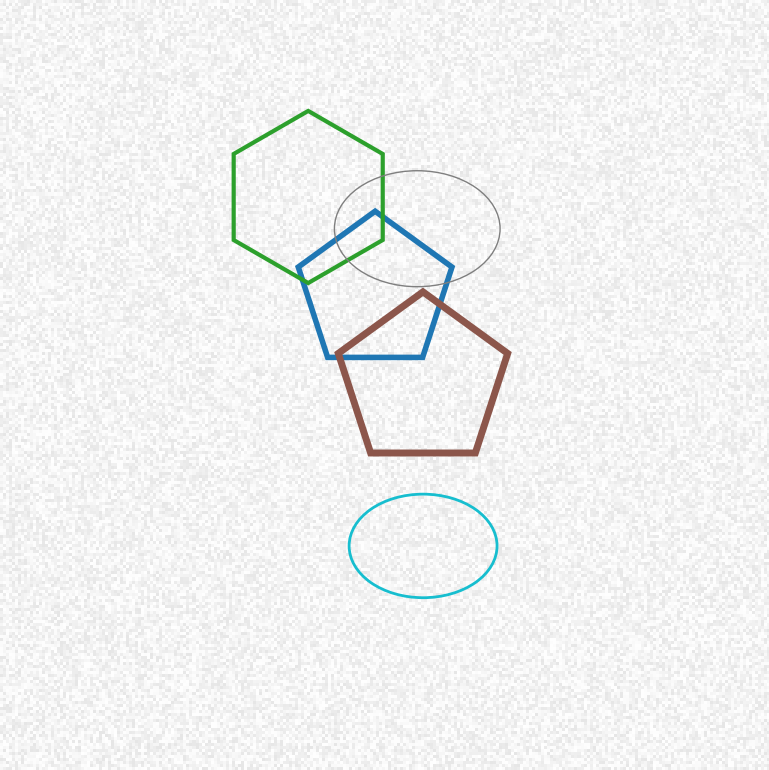[{"shape": "pentagon", "thickness": 2, "radius": 0.52, "center": [0.487, 0.621]}, {"shape": "hexagon", "thickness": 1.5, "radius": 0.56, "center": [0.4, 0.744]}, {"shape": "pentagon", "thickness": 2.5, "radius": 0.58, "center": [0.549, 0.505]}, {"shape": "oval", "thickness": 0.5, "radius": 0.54, "center": [0.542, 0.703]}, {"shape": "oval", "thickness": 1, "radius": 0.48, "center": [0.549, 0.291]}]